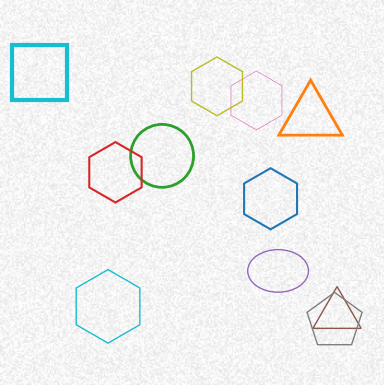[{"shape": "hexagon", "thickness": 1.5, "radius": 0.4, "center": [0.703, 0.484]}, {"shape": "triangle", "thickness": 2, "radius": 0.48, "center": [0.807, 0.697]}, {"shape": "circle", "thickness": 2, "radius": 0.41, "center": [0.421, 0.595]}, {"shape": "hexagon", "thickness": 1.5, "radius": 0.39, "center": [0.3, 0.552]}, {"shape": "oval", "thickness": 1, "radius": 0.39, "center": [0.722, 0.296]}, {"shape": "triangle", "thickness": 1, "radius": 0.36, "center": [0.875, 0.183]}, {"shape": "hexagon", "thickness": 0.5, "radius": 0.38, "center": [0.666, 0.739]}, {"shape": "pentagon", "thickness": 1, "radius": 0.38, "center": [0.869, 0.165]}, {"shape": "hexagon", "thickness": 1, "radius": 0.38, "center": [0.564, 0.776]}, {"shape": "hexagon", "thickness": 1, "radius": 0.48, "center": [0.281, 0.204]}, {"shape": "square", "thickness": 3, "radius": 0.36, "center": [0.103, 0.813]}]